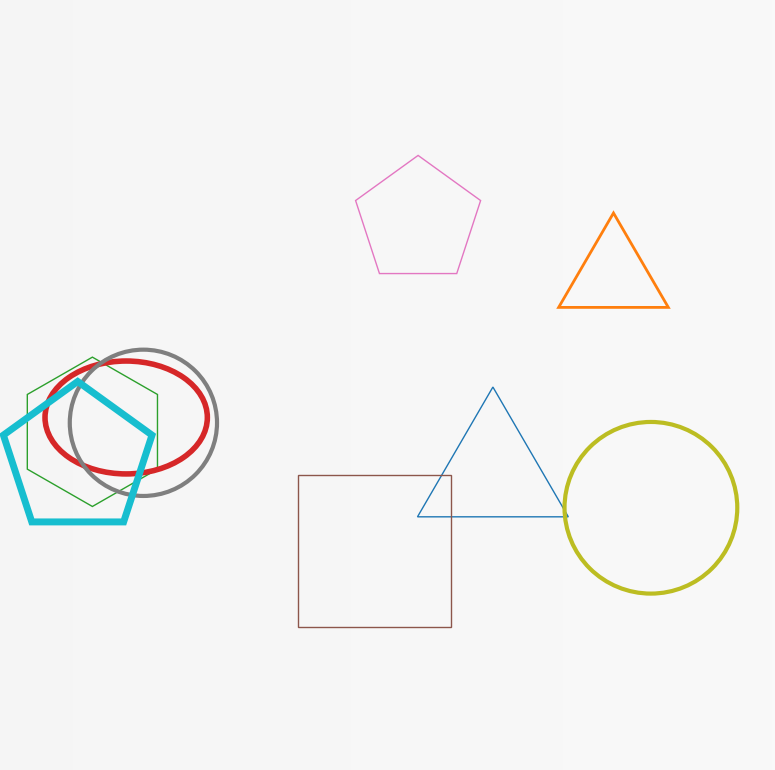[{"shape": "triangle", "thickness": 0.5, "radius": 0.56, "center": [0.636, 0.385]}, {"shape": "triangle", "thickness": 1, "radius": 0.41, "center": [0.792, 0.642]}, {"shape": "hexagon", "thickness": 0.5, "radius": 0.48, "center": [0.119, 0.439]}, {"shape": "oval", "thickness": 2, "radius": 0.52, "center": [0.163, 0.458]}, {"shape": "square", "thickness": 0.5, "radius": 0.49, "center": [0.483, 0.285]}, {"shape": "pentagon", "thickness": 0.5, "radius": 0.42, "center": [0.539, 0.713]}, {"shape": "circle", "thickness": 1.5, "radius": 0.47, "center": [0.185, 0.451]}, {"shape": "circle", "thickness": 1.5, "radius": 0.56, "center": [0.84, 0.341]}, {"shape": "pentagon", "thickness": 2.5, "radius": 0.5, "center": [0.1, 0.404]}]